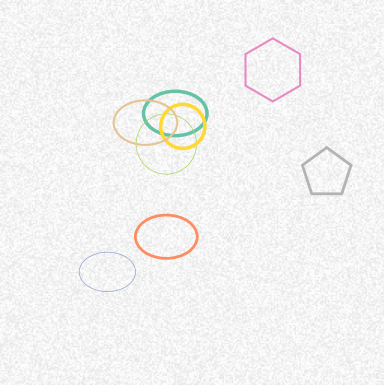[{"shape": "oval", "thickness": 2.5, "radius": 0.41, "center": [0.455, 0.705]}, {"shape": "oval", "thickness": 2, "radius": 0.4, "center": [0.432, 0.385]}, {"shape": "oval", "thickness": 0.5, "radius": 0.37, "center": [0.279, 0.294]}, {"shape": "hexagon", "thickness": 1.5, "radius": 0.41, "center": [0.709, 0.818]}, {"shape": "circle", "thickness": 0.5, "radius": 0.39, "center": [0.432, 0.626]}, {"shape": "circle", "thickness": 2.5, "radius": 0.29, "center": [0.475, 0.672]}, {"shape": "oval", "thickness": 1.5, "radius": 0.41, "center": [0.378, 0.682]}, {"shape": "pentagon", "thickness": 2, "radius": 0.33, "center": [0.849, 0.55]}]